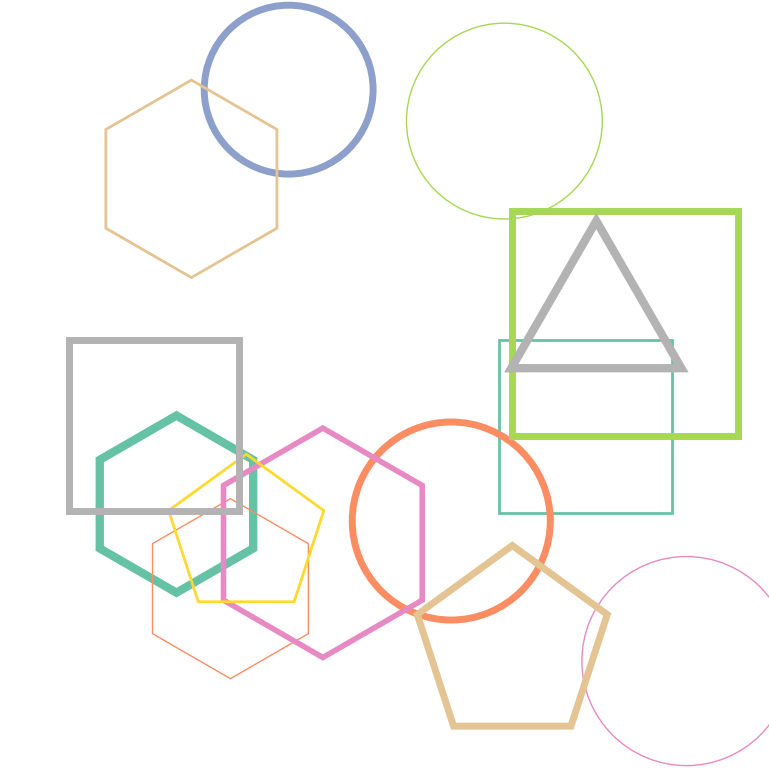[{"shape": "hexagon", "thickness": 3, "radius": 0.58, "center": [0.229, 0.345]}, {"shape": "square", "thickness": 1, "radius": 0.56, "center": [0.76, 0.446]}, {"shape": "circle", "thickness": 2.5, "radius": 0.64, "center": [0.586, 0.323]}, {"shape": "hexagon", "thickness": 0.5, "radius": 0.58, "center": [0.299, 0.236]}, {"shape": "circle", "thickness": 2.5, "radius": 0.55, "center": [0.375, 0.884]}, {"shape": "circle", "thickness": 0.5, "radius": 0.68, "center": [0.891, 0.141]}, {"shape": "hexagon", "thickness": 2, "radius": 0.74, "center": [0.419, 0.295]}, {"shape": "circle", "thickness": 0.5, "radius": 0.64, "center": [0.655, 0.843]}, {"shape": "square", "thickness": 2.5, "radius": 0.73, "center": [0.812, 0.58]}, {"shape": "pentagon", "thickness": 1, "radius": 0.53, "center": [0.32, 0.304]}, {"shape": "hexagon", "thickness": 1, "radius": 0.64, "center": [0.249, 0.768]}, {"shape": "pentagon", "thickness": 2.5, "radius": 0.65, "center": [0.665, 0.162]}, {"shape": "square", "thickness": 2.5, "radius": 0.55, "center": [0.2, 0.448]}, {"shape": "triangle", "thickness": 3, "radius": 0.64, "center": [0.774, 0.586]}]